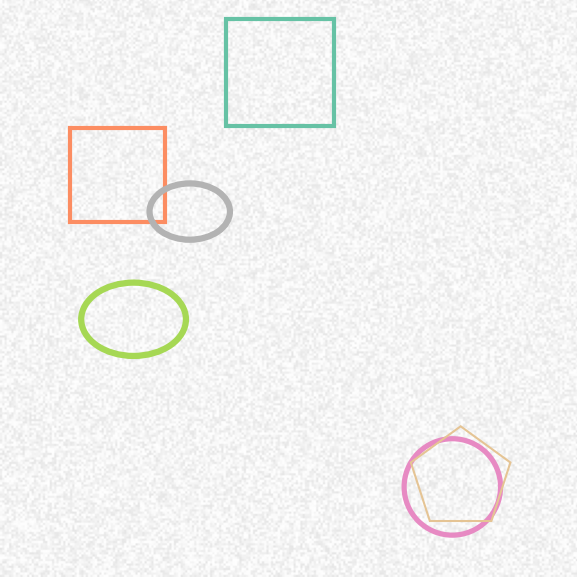[{"shape": "square", "thickness": 2, "radius": 0.47, "center": [0.485, 0.874]}, {"shape": "square", "thickness": 2, "radius": 0.41, "center": [0.203, 0.696]}, {"shape": "circle", "thickness": 2.5, "radius": 0.42, "center": [0.783, 0.156]}, {"shape": "oval", "thickness": 3, "radius": 0.45, "center": [0.231, 0.446]}, {"shape": "pentagon", "thickness": 1, "radius": 0.45, "center": [0.798, 0.17]}, {"shape": "oval", "thickness": 3, "radius": 0.35, "center": [0.329, 0.633]}]